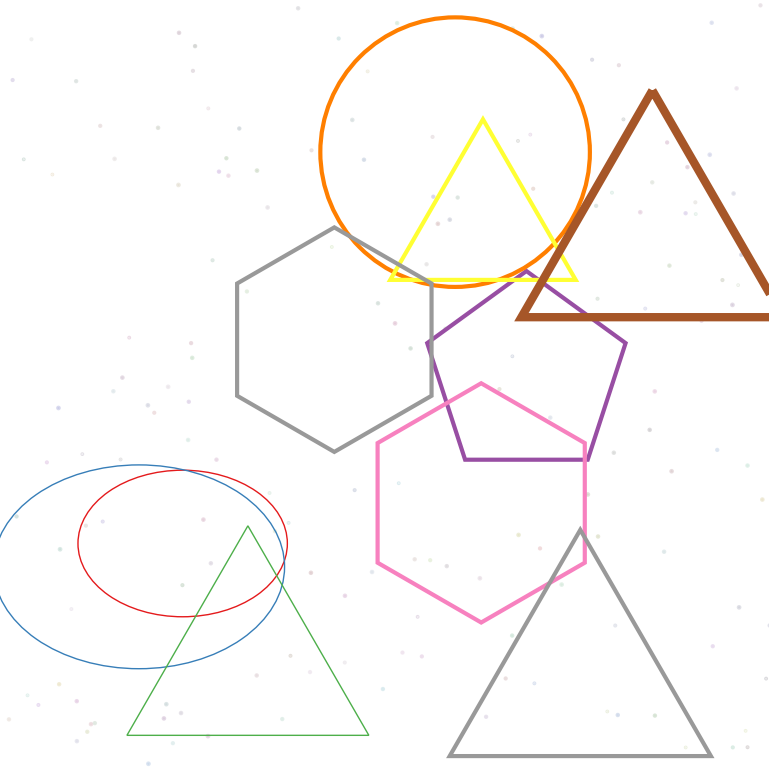[{"shape": "oval", "thickness": 0.5, "radius": 0.68, "center": [0.237, 0.294]}, {"shape": "oval", "thickness": 0.5, "radius": 0.95, "center": [0.181, 0.264]}, {"shape": "triangle", "thickness": 0.5, "radius": 0.91, "center": [0.322, 0.136]}, {"shape": "pentagon", "thickness": 1.5, "radius": 0.68, "center": [0.684, 0.513]}, {"shape": "circle", "thickness": 1.5, "radius": 0.88, "center": [0.591, 0.802]}, {"shape": "triangle", "thickness": 1.5, "radius": 0.7, "center": [0.627, 0.706]}, {"shape": "triangle", "thickness": 3, "radius": 0.98, "center": [0.847, 0.686]}, {"shape": "hexagon", "thickness": 1.5, "radius": 0.78, "center": [0.625, 0.347]}, {"shape": "triangle", "thickness": 1.5, "radius": 0.98, "center": [0.754, 0.116]}, {"shape": "hexagon", "thickness": 1.5, "radius": 0.73, "center": [0.434, 0.559]}]